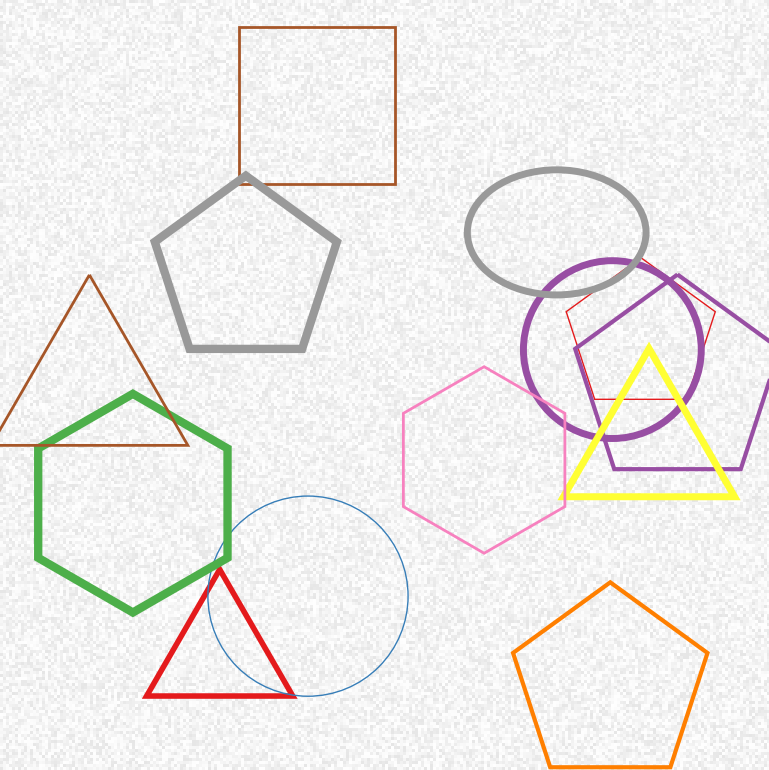[{"shape": "triangle", "thickness": 2, "radius": 0.55, "center": [0.285, 0.151]}, {"shape": "pentagon", "thickness": 0.5, "radius": 0.51, "center": [0.832, 0.564]}, {"shape": "circle", "thickness": 0.5, "radius": 0.65, "center": [0.4, 0.226]}, {"shape": "hexagon", "thickness": 3, "radius": 0.71, "center": [0.173, 0.347]}, {"shape": "pentagon", "thickness": 1.5, "radius": 0.7, "center": [0.88, 0.504]}, {"shape": "circle", "thickness": 2.5, "radius": 0.58, "center": [0.795, 0.546]}, {"shape": "pentagon", "thickness": 1.5, "radius": 0.66, "center": [0.793, 0.111]}, {"shape": "triangle", "thickness": 2.5, "radius": 0.64, "center": [0.843, 0.419]}, {"shape": "triangle", "thickness": 1, "radius": 0.74, "center": [0.116, 0.495]}, {"shape": "square", "thickness": 1, "radius": 0.51, "center": [0.411, 0.863]}, {"shape": "hexagon", "thickness": 1, "radius": 0.61, "center": [0.629, 0.403]}, {"shape": "pentagon", "thickness": 3, "radius": 0.62, "center": [0.319, 0.647]}, {"shape": "oval", "thickness": 2.5, "radius": 0.58, "center": [0.723, 0.698]}]